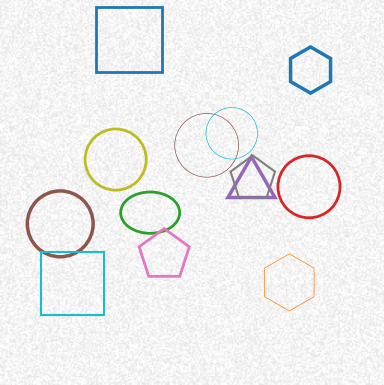[{"shape": "square", "thickness": 2, "radius": 0.42, "center": [0.335, 0.897]}, {"shape": "hexagon", "thickness": 2.5, "radius": 0.3, "center": [0.807, 0.818]}, {"shape": "hexagon", "thickness": 0.5, "radius": 0.37, "center": [0.752, 0.267]}, {"shape": "oval", "thickness": 2, "radius": 0.38, "center": [0.39, 0.448]}, {"shape": "circle", "thickness": 2, "radius": 0.4, "center": [0.803, 0.515]}, {"shape": "triangle", "thickness": 2.5, "radius": 0.35, "center": [0.653, 0.522]}, {"shape": "circle", "thickness": 2.5, "radius": 0.43, "center": [0.156, 0.419]}, {"shape": "circle", "thickness": 0.5, "radius": 0.41, "center": [0.537, 0.623]}, {"shape": "pentagon", "thickness": 2, "radius": 0.34, "center": [0.427, 0.338]}, {"shape": "pentagon", "thickness": 1.5, "radius": 0.3, "center": [0.657, 0.535]}, {"shape": "circle", "thickness": 2, "radius": 0.4, "center": [0.3, 0.586]}, {"shape": "square", "thickness": 1.5, "radius": 0.41, "center": [0.188, 0.264]}, {"shape": "circle", "thickness": 0.5, "radius": 0.33, "center": [0.602, 0.654]}]